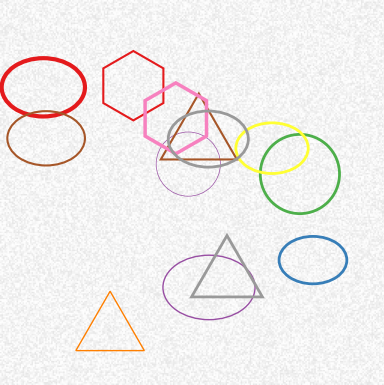[{"shape": "oval", "thickness": 3, "radius": 0.54, "center": [0.112, 0.773]}, {"shape": "hexagon", "thickness": 1.5, "radius": 0.45, "center": [0.346, 0.777]}, {"shape": "oval", "thickness": 2, "radius": 0.44, "center": [0.813, 0.324]}, {"shape": "circle", "thickness": 2, "radius": 0.51, "center": [0.779, 0.548]}, {"shape": "circle", "thickness": 0.5, "radius": 0.42, "center": [0.489, 0.574]}, {"shape": "oval", "thickness": 1, "radius": 0.6, "center": [0.543, 0.253]}, {"shape": "triangle", "thickness": 1, "radius": 0.51, "center": [0.286, 0.141]}, {"shape": "oval", "thickness": 2, "radius": 0.47, "center": [0.707, 0.615]}, {"shape": "oval", "thickness": 1.5, "radius": 0.5, "center": [0.12, 0.641]}, {"shape": "triangle", "thickness": 1.5, "radius": 0.57, "center": [0.516, 0.643]}, {"shape": "hexagon", "thickness": 2.5, "radius": 0.46, "center": [0.457, 0.693]}, {"shape": "oval", "thickness": 2, "radius": 0.52, "center": [0.541, 0.639]}, {"shape": "triangle", "thickness": 2, "radius": 0.53, "center": [0.59, 0.282]}]